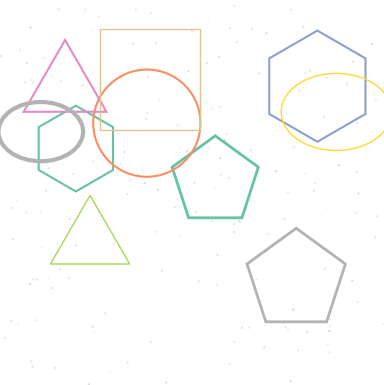[{"shape": "pentagon", "thickness": 2, "radius": 0.59, "center": [0.559, 0.53]}, {"shape": "hexagon", "thickness": 1.5, "radius": 0.56, "center": [0.197, 0.614]}, {"shape": "circle", "thickness": 1.5, "radius": 0.7, "center": [0.381, 0.68]}, {"shape": "hexagon", "thickness": 1.5, "radius": 0.72, "center": [0.824, 0.776]}, {"shape": "triangle", "thickness": 1.5, "radius": 0.62, "center": [0.169, 0.772]}, {"shape": "triangle", "thickness": 1, "radius": 0.59, "center": [0.234, 0.374]}, {"shape": "oval", "thickness": 1, "radius": 0.72, "center": [0.874, 0.709]}, {"shape": "square", "thickness": 1, "radius": 0.65, "center": [0.39, 0.794]}, {"shape": "oval", "thickness": 3, "radius": 0.55, "center": [0.106, 0.658]}, {"shape": "pentagon", "thickness": 2, "radius": 0.67, "center": [0.769, 0.273]}]